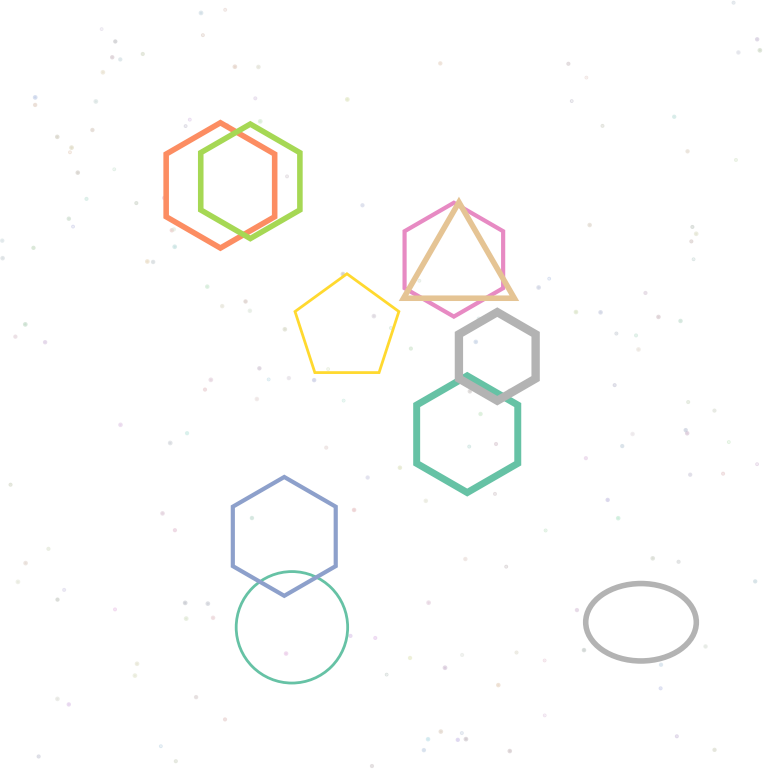[{"shape": "hexagon", "thickness": 2.5, "radius": 0.38, "center": [0.607, 0.436]}, {"shape": "circle", "thickness": 1, "radius": 0.36, "center": [0.379, 0.185]}, {"shape": "hexagon", "thickness": 2, "radius": 0.41, "center": [0.286, 0.759]}, {"shape": "hexagon", "thickness": 1.5, "radius": 0.39, "center": [0.369, 0.303]}, {"shape": "hexagon", "thickness": 1.5, "radius": 0.37, "center": [0.589, 0.663]}, {"shape": "hexagon", "thickness": 2, "radius": 0.37, "center": [0.325, 0.765]}, {"shape": "pentagon", "thickness": 1, "radius": 0.35, "center": [0.451, 0.573]}, {"shape": "triangle", "thickness": 2, "radius": 0.42, "center": [0.596, 0.654]}, {"shape": "oval", "thickness": 2, "radius": 0.36, "center": [0.832, 0.192]}, {"shape": "hexagon", "thickness": 3, "radius": 0.29, "center": [0.646, 0.537]}]